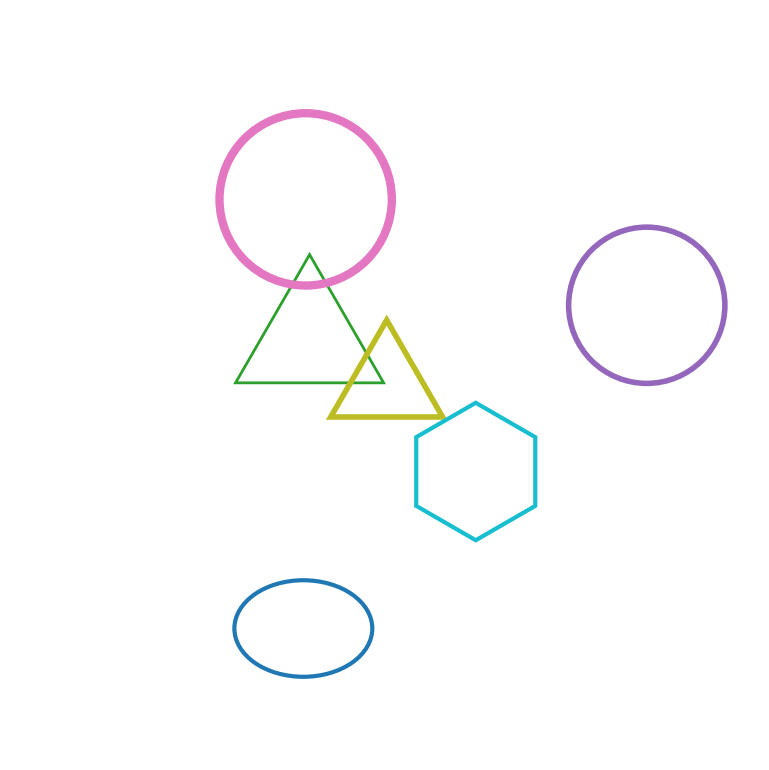[{"shape": "oval", "thickness": 1.5, "radius": 0.45, "center": [0.394, 0.184]}, {"shape": "triangle", "thickness": 1, "radius": 0.56, "center": [0.402, 0.558]}, {"shape": "circle", "thickness": 2, "radius": 0.51, "center": [0.84, 0.604]}, {"shape": "circle", "thickness": 3, "radius": 0.56, "center": [0.397, 0.741]}, {"shape": "triangle", "thickness": 2, "radius": 0.42, "center": [0.502, 0.5]}, {"shape": "hexagon", "thickness": 1.5, "radius": 0.45, "center": [0.618, 0.388]}]